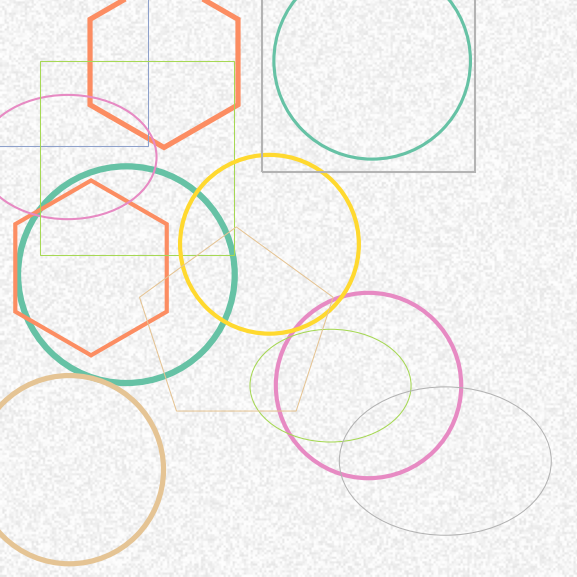[{"shape": "circle", "thickness": 1.5, "radius": 0.85, "center": [0.644, 0.894]}, {"shape": "circle", "thickness": 3, "radius": 0.94, "center": [0.219, 0.524]}, {"shape": "hexagon", "thickness": 2, "radius": 0.76, "center": [0.158, 0.535]}, {"shape": "hexagon", "thickness": 2.5, "radius": 0.74, "center": [0.284, 0.892]}, {"shape": "square", "thickness": 0.5, "radius": 0.76, "center": [0.106, 0.898]}, {"shape": "oval", "thickness": 1, "radius": 0.77, "center": [0.117, 0.727]}, {"shape": "circle", "thickness": 2, "radius": 0.8, "center": [0.638, 0.332]}, {"shape": "square", "thickness": 0.5, "radius": 0.84, "center": [0.238, 0.726]}, {"shape": "oval", "thickness": 0.5, "radius": 0.7, "center": [0.572, 0.331]}, {"shape": "circle", "thickness": 2, "radius": 0.77, "center": [0.467, 0.576]}, {"shape": "circle", "thickness": 2.5, "radius": 0.81, "center": [0.12, 0.186]}, {"shape": "pentagon", "thickness": 0.5, "radius": 0.88, "center": [0.409, 0.43]}, {"shape": "square", "thickness": 1, "radius": 0.92, "center": [0.639, 0.886]}, {"shape": "oval", "thickness": 0.5, "radius": 0.92, "center": [0.771, 0.201]}]